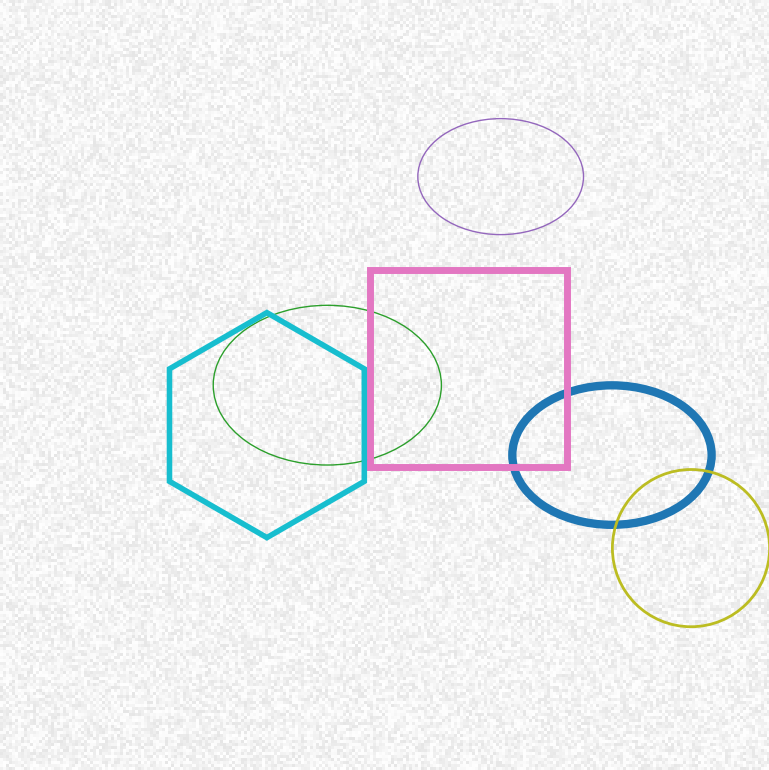[{"shape": "oval", "thickness": 3, "radius": 0.65, "center": [0.795, 0.409]}, {"shape": "oval", "thickness": 0.5, "radius": 0.74, "center": [0.425, 0.5]}, {"shape": "oval", "thickness": 0.5, "radius": 0.54, "center": [0.65, 0.771]}, {"shape": "square", "thickness": 2.5, "radius": 0.64, "center": [0.608, 0.521]}, {"shape": "circle", "thickness": 1, "radius": 0.51, "center": [0.897, 0.288]}, {"shape": "hexagon", "thickness": 2, "radius": 0.73, "center": [0.347, 0.448]}]